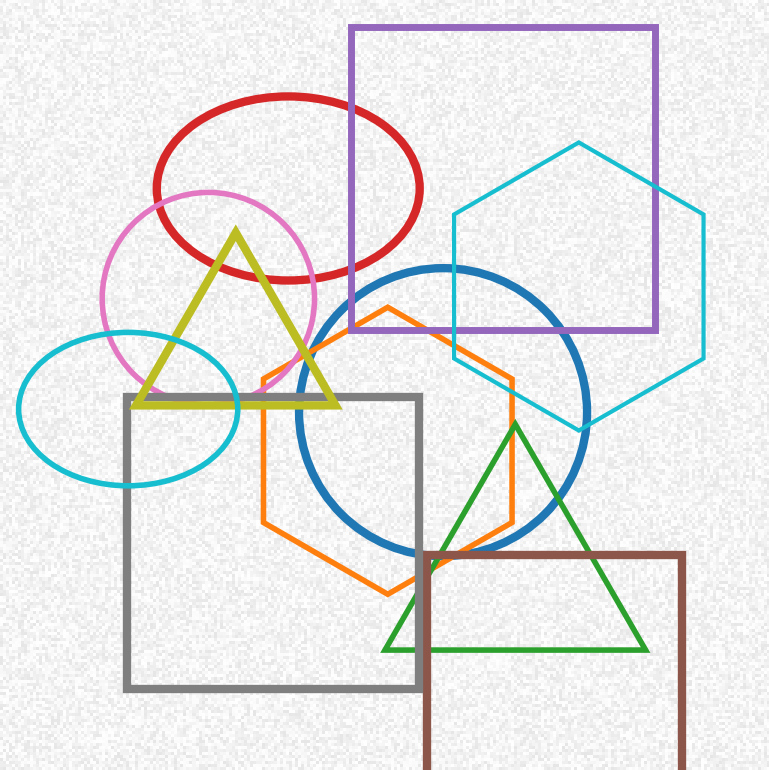[{"shape": "circle", "thickness": 3, "radius": 0.94, "center": [0.575, 0.465]}, {"shape": "hexagon", "thickness": 2, "radius": 0.93, "center": [0.504, 0.415]}, {"shape": "triangle", "thickness": 2, "radius": 0.98, "center": [0.669, 0.253]}, {"shape": "oval", "thickness": 3, "radius": 0.85, "center": [0.374, 0.755]}, {"shape": "square", "thickness": 2.5, "radius": 0.99, "center": [0.653, 0.768]}, {"shape": "square", "thickness": 3, "radius": 0.83, "center": [0.72, 0.113]}, {"shape": "circle", "thickness": 2, "radius": 0.69, "center": [0.271, 0.612]}, {"shape": "square", "thickness": 3, "radius": 0.95, "center": [0.354, 0.295]}, {"shape": "triangle", "thickness": 3, "radius": 0.75, "center": [0.306, 0.548]}, {"shape": "hexagon", "thickness": 1.5, "radius": 0.94, "center": [0.752, 0.628]}, {"shape": "oval", "thickness": 2, "radius": 0.71, "center": [0.166, 0.469]}]